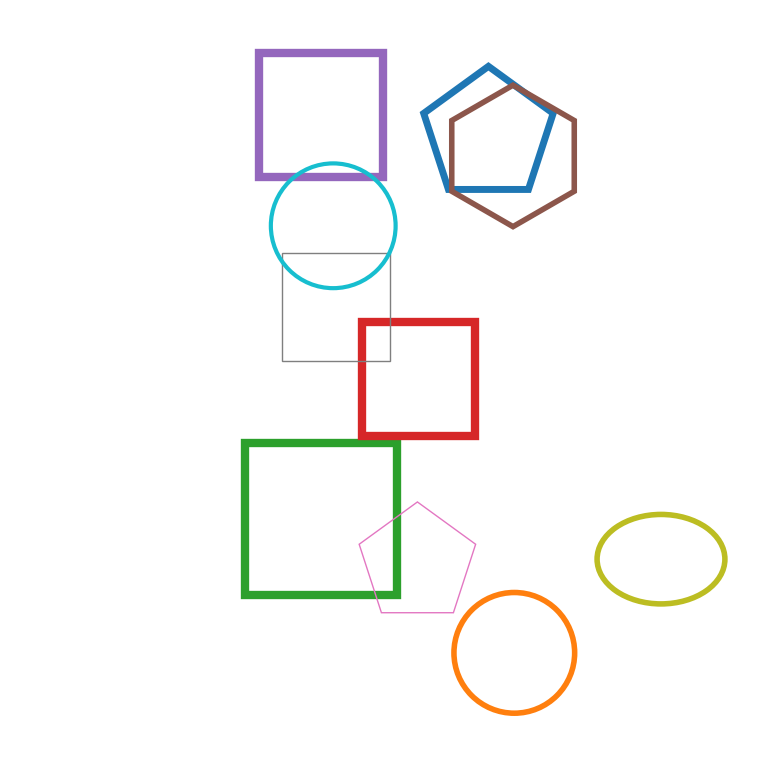[{"shape": "pentagon", "thickness": 2.5, "radius": 0.44, "center": [0.634, 0.825]}, {"shape": "circle", "thickness": 2, "radius": 0.39, "center": [0.668, 0.152]}, {"shape": "square", "thickness": 3, "radius": 0.49, "center": [0.417, 0.326]}, {"shape": "square", "thickness": 3, "radius": 0.37, "center": [0.544, 0.508]}, {"shape": "square", "thickness": 3, "radius": 0.4, "center": [0.417, 0.85]}, {"shape": "hexagon", "thickness": 2, "radius": 0.46, "center": [0.666, 0.798]}, {"shape": "pentagon", "thickness": 0.5, "radius": 0.4, "center": [0.542, 0.269]}, {"shape": "square", "thickness": 0.5, "radius": 0.35, "center": [0.436, 0.601]}, {"shape": "oval", "thickness": 2, "radius": 0.41, "center": [0.858, 0.274]}, {"shape": "circle", "thickness": 1.5, "radius": 0.41, "center": [0.433, 0.707]}]